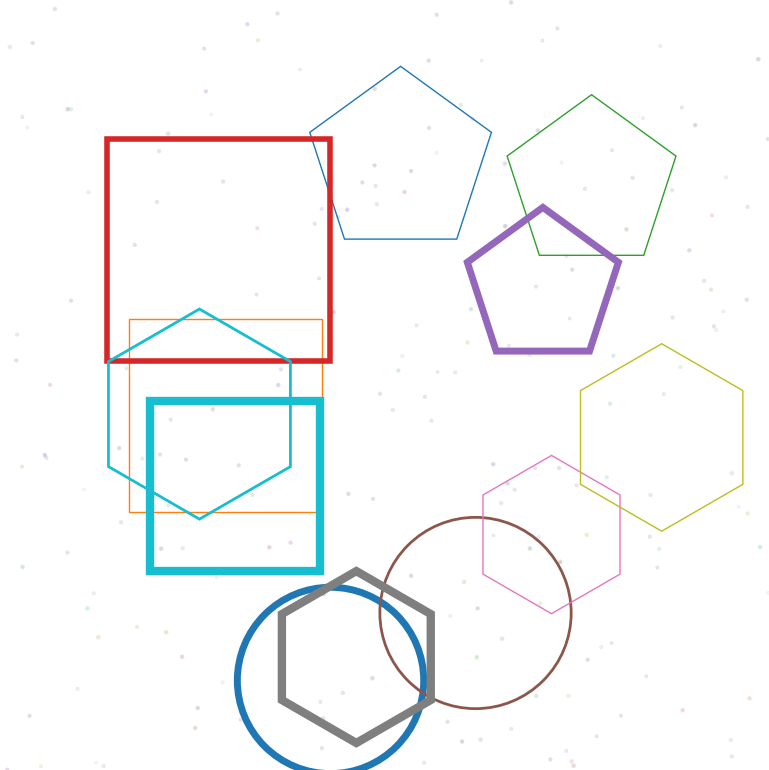[{"shape": "circle", "thickness": 2.5, "radius": 0.61, "center": [0.429, 0.116]}, {"shape": "pentagon", "thickness": 0.5, "radius": 0.62, "center": [0.52, 0.79]}, {"shape": "square", "thickness": 0.5, "radius": 0.63, "center": [0.293, 0.461]}, {"shape": "pentagon", "thickness": 0.5, "radius": 0.58, "center": [0.768, 0.762]}, {"shape": "square", "thickness": 2, "radius": 0.72, "center": [0.284, 0.675]}, {"shape": "pentagon", "thickness": 2.5, "radius": 0.52, "center": [0.705, 0.627]}, {"shape": "circle", "thickness": 1, "radius": 0.62, "center": [0.618, 0.204]}, {"shape": "hexagon", "thickness": 0.5, "radius": 0.51, "center": [0.716, 0.306]}, {"shape": "hexagon", "thickness": 3, "radius": 0.56, "center": [0.463, 0.147]}, {"shape": "hexagon", "thickness": 0.5, "radius": 0.61, "center": [0.859, 0.432]}, {"shape": "square", "thickness": 3, "radius": 0.55, "center": [0.305, 0.369]}, {"shape": "hexagon", "thickness": 1, "radius": 0.68, "center": [0.259, 0.462]}]